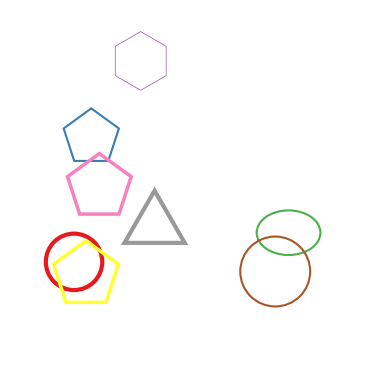[{"shape": "circle", "thickness": 3, "radius": 0.37, "center": [0.192, 0.32]}, {"shape": "pentagon", "thickness": 1.5, "radius": 0.38, "center": [0.237, 0.643]}, {"shape": "oval", "thickness": 1.5, "radius": 0.41, "center": [0.749, 0.396]}, {"shape": "hexagon", "thickness": 0.5, "radius": 0.38, "center": [0.365, 0.842]}, {"shape": "pentagon", "thickness": 2.5, "radius": 0.44, "center": [0.223, 0.286]}, {"shape": "circle", "thickness": 1.5, "radius": 0.45, "center": [0.715, 0.295]}, {"shape": "pentagon", "thickness": 2.5, "radius": 0.43, "center": [0.258, 0.514]}, {"shape": "triangle", "thickness": 3, "radius": 0.45, "center": [0.402, 0.414]}]